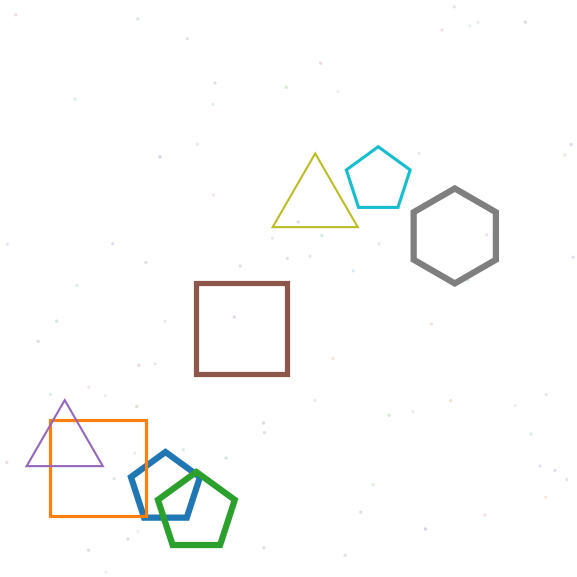[{"shape": "pentagon", "thickness": 3, "radius": 0.31, "center": [0.287, 0.154]}, {"shape": "square", "thickness": 1.5, "radius": 0.42, "center": [0.169, 0.189]}, {"shape": "pentagon", "thickness": 3, "radius": 0.35, "center": [0.34, 0.112]}, {"shape": "triangle", "thickness": 1, "radius": 0.38, "center": [0.112, 0.23]}, {"shape": "square", "thickness": 2.5, "radius": 0.39, "center": [0.418, 0.43]}, {"shape": "hexagon", "thickness": 3, "radius": 0.41, "center": [0.788, 0.591]}, {"shape": "triangle", "thickness": 1, "radius": 0.43, "center": [0.546, 0.648]}, {"shape": "pentagon", "thickness": 1.5, "radius": 0.29, "center": [0.655, 0.687]}]